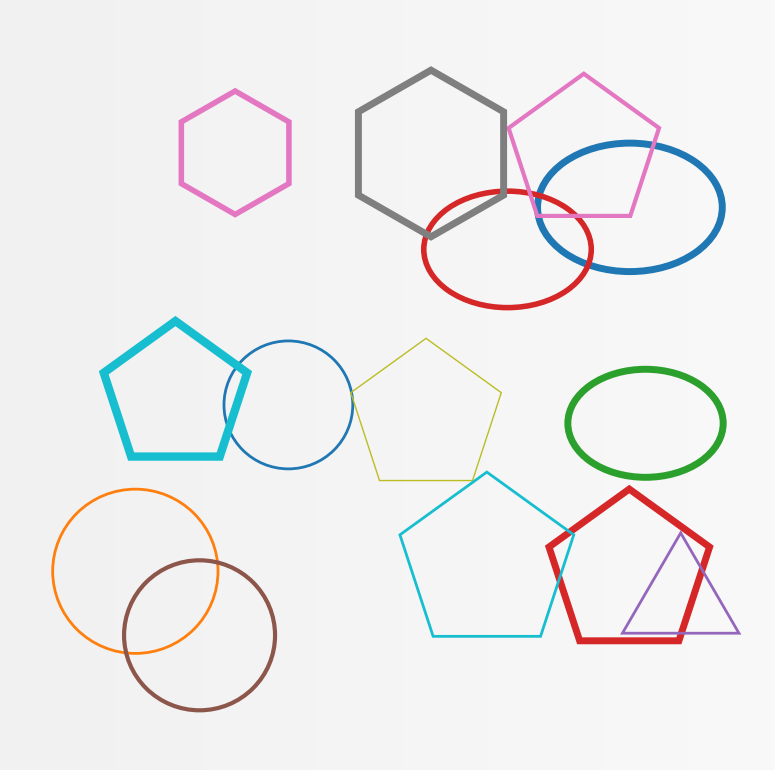[{"shape": "oval", "thickness": 2.5, "radius": 0.6, "center": [0.813, 0.731]}, {"shape": "circle", "thickness": 1, "radius": 0.42, "center": [0.372, 0.474]}, {"shape": "circle", "thickness": 1, "radius": 0.53, "center": [0.175, 0.258]}, {"shape": "oval", "thickness": 2.5, "radius": 0.5, "center": [0.833, 0.45]}, {"shape": "pentagon", "thickness": 2.5, "radius": 0.54, "center": [0.812, 0.256]}, {"shape": "oval", "thickness": 2, "radius": 0.54, "center": [0.655, 0.676]}, {"shape": "triangle", "thickness": 1, "radius": 0.43, "center": [0.878, 0.221]}, {"shape": "circle", "thickness": 1.5, "radius": 0.49, "center": [0.257, 0.175]}, {"shape": "pentagon", "thickness": 1.5, "radius": 0.51, "center": [0.753, 0.802]}, {"shape": "hexagon", "thickness": 2, "radius": 0.4, "center": [0.303, 0.802]}, {"shape": "hexagon", "thickness": 2.5, "radius": 0.54, "center": [0.556, 0.801]}, {"shape": "pentagon", "thickness": 0.5, "radius": 0.51, "center": [0.55, 0.458]}, {"shape": "pentagon", "thickness": 3, "radius": 0.49, "center": [0.226, 0.486]}, {"shape": "pentagon", "thickness": 1, "radius": 0.59, "center": [0.628, 0.269]}]